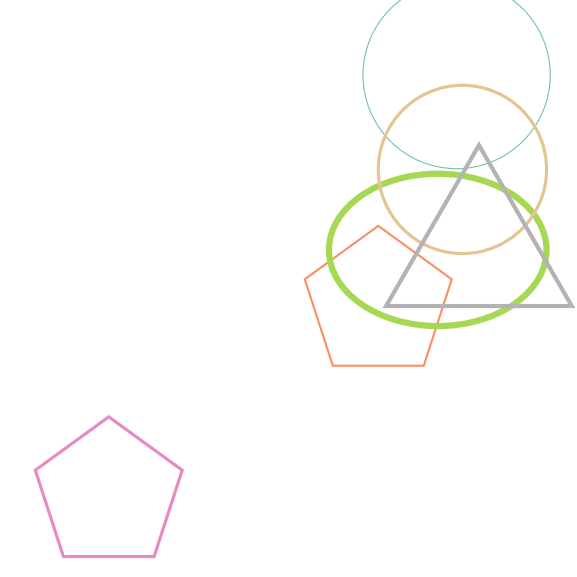[{"shape": "circle", "thickness": 0.5, "radius": 0.81, "center": [0.791, 0.869]}, {"shape": "pentagon", "thickness": 1, "radius": 0.67, "center": [0.655, 0.474]}, {"shape": "pentagon", "thickness": 1.5, "radius": 0.67, "center": [0.188, 0.144]}, {"shape": "oval", "thickness": 3, "radius": 0.94, "center": [0.758, 0.566]}, {"shape": "circle", "thickness": 1.5, "radius": 0.73, "center": [0.801, 0.706]}, {"shape": "triangle", "thickness": 2, "radius": 0.93, "center": [0.829, 0.562]}]